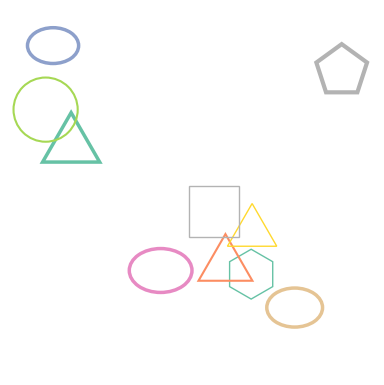[{"shape": "hexagon", "thickness": 1, "radius": 0.32, "center": [0.652, 0.288]}, {"shape": "triangle", "thickness": 2.5, "radius": 0.43, "center": [0.185, 0.622]}, {"shape": "triangle", "thickness": 1.5, "radius": 0.4, "center": [0.586, 0.311]}, {"shape": "oval", "thickness": 2.5, "radius": 0.33, "center": [0.138, 0.882]}, {"shape": "oval", "thickness": 2.5, "radius": 0.41, "center": [0.417, 0.297]}, {"shape": "circle", "thickness": 1.5, "radius": 0.42, "center": [0.118, 0.715]}, {"shape": "triangle", "thickness": 1, "radius": 0.37, "center": [0.655, 0.397]}, {"shape": "oval", "thickness": 2.5, "radius": 0.36, "center": [0.765, 0.201]}, {"shape": "pentagon", "thickness": 3, "radius": 0.35, "center": [0.888, 0.816]}, {"shape": "square", "thickness": 1, "radius": 0.33, "center": [0.556, 0.451]}]